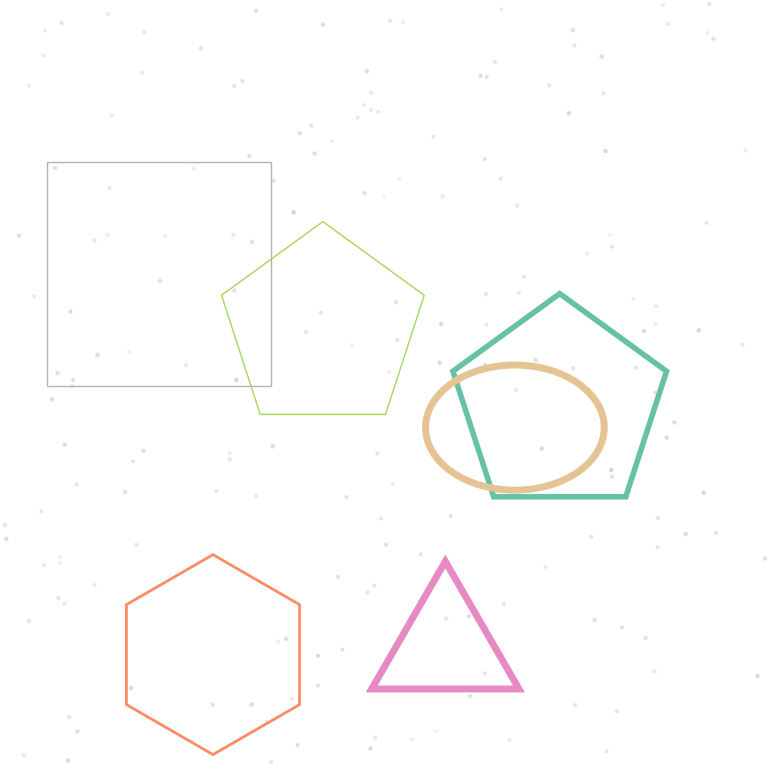[{"shape": "pentagon", "thickness": 2, "radius": 0.73, "center": [0.727, 0.473]}, {"shape": "hexagon", "thickness": 1, "radius": 0.65, "center": [0.277, 0.15]}, {"shape": "triangle", "thickness": 2.5, "radius": 0.55, "center": [0.578, 0.16]}, {"shape": "pentagon", "thickness": 0.5, "radius": 0.69, "center": [0.419, 0.574]}, {"shape": "oval", "thickness": 2.5, "radius": 0.58, "center": [0.669, 0.445]}, {"shape": "square", "thickness": 0.5, "radius": 0.73, "center": [0.207, 0.645]}]